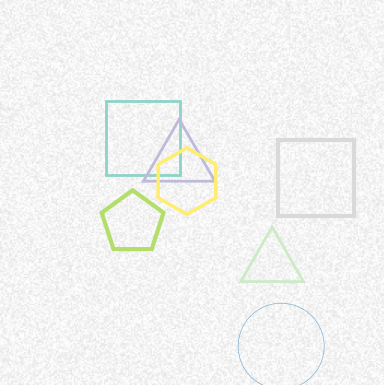[{"shape": "square", "thickness": 2, "radius": 0.48, "center": [0.371, 0.641]}, {"shape": "triangle", "thickness": 2, "radius": 0.54, "center": [0.465, 0.583]}, {"shape": "circle", "thickness": 0.5, "radius": 0.56, "center": [0.73, 0.101]}, {"shape": "pentagon", "thickness": 3, "radius": 0.42, "center": [0.344, 0.421]}, {"shape": "square", "thickness": 3, "radius": 0.49, "center": [0.82, 0.537]}, {"shape": "triangle", "thickness": 2, "radius": 0.47, "center": [0.707, 0.316]}, {"shape": "hexagon", "thickness": 2.5, "radius": 0.43, "center": [0.486, 0.53]}]